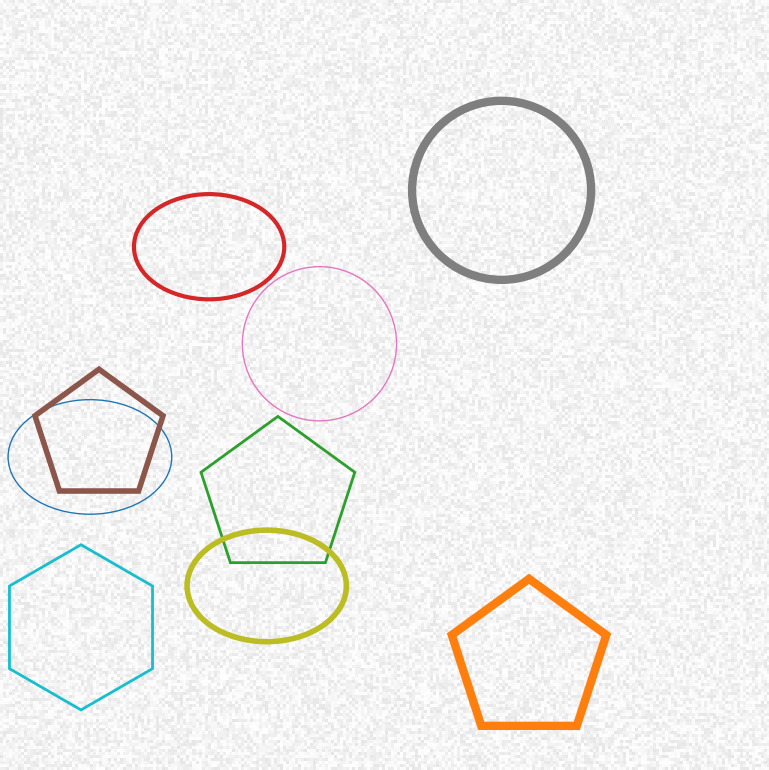[{"shape": "oval", "thickness": 0.5, "radius": 0.53, "center": [0.117, 0.407]}, {"shape": "pentagon", "thickness": 3, "radius": 0.53, "center": [0.687, 0.143]}, {"shape": "pentagon", "thickness": 1, "radius": 0.52, "center": [0.361, 0.354]}, {"shape": "oval", "thickness": 1.5, "radius": 0.49, "center": [0.272, 0.68]}, {"shape": "pentagon", "thickness": 2, "radius": 0.44, "center": [0.129, 0.433]}, {"shape": "circle", "thickness": 0.5, "radius": 0.5, "center": [0.415, 0.554]}, {"shape": "circle", "thickness": 3, "radius": 0.58, "center": [0.651, 0.753]}, {"shape": "oval", "thickness": 2, "radius": 0.52, "center": [0.346, 0.239]}, {"shape": "hexagon", "thickness": 1, "radius": 0.54, "center": [0.105, 0.185]}]